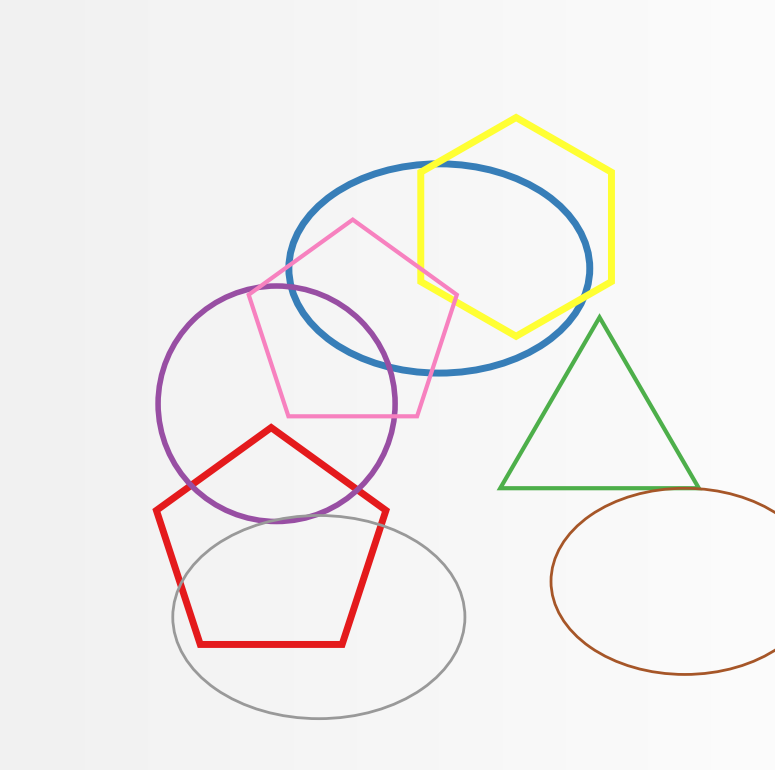[{"shape": "pentagon", "thickness": 2.5, "radius": 0.78, "center": [0.35, 0.289]}, {"shape": "oval", "thickness": 2.5, "radius": 0.97, "center": [0.567, 0.651]}, {"shape": "triangle", "thickness": 1.5, "radius": 0.74, "center": [0.774, 0.44]}, {"shape": "circle", "thickness": 2, "radius": 0.76, "center": [0.357, 0.476]}, {"shape": "hexagon", "thickness": 2.5, "radius": 0.71, "center": [0.666, 0.705]}, {"shape": "oval", "thickness": 1, "radius": 0.86, "center": [0.884, 0.245]}, {"shape": "pentagon", "thickness": 1.5, "radius": 0.71, "center": [0.455, 0.574]}, {"shape": "oval", "thickness": 1, "radius": 0.94, "center": [0.411, 0.199]}]